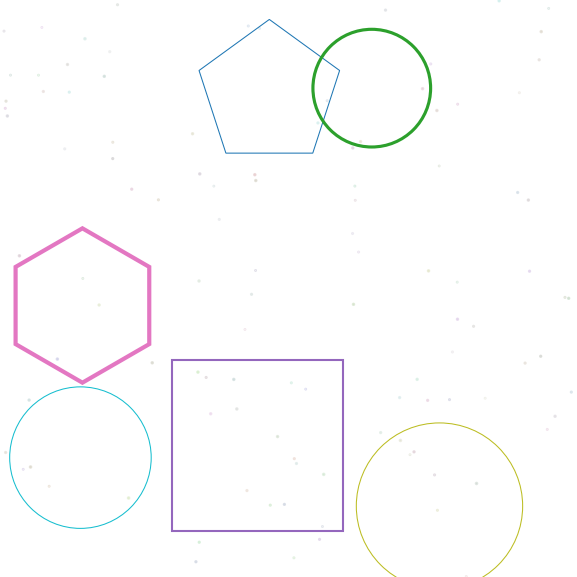[{"shape": "pentagon", "thickness": 0.5, "radius": 0.64, "center": [0.466, 0.838]}, {"shape": "circle", "thickness": 1.5, "radius": 0.51, "center": [0.644, 0.846]}, {"shape": "square", "thickness": 1, "radius": 0.74, "center": [0.446, 0.227]}, {"shape": "hexagon", "thickness": 2, "radius": 0.67, "center": [0.143, 0.47]}, {"shape": "circle", "thickness": 0.5, "radius": 0.72, "center": [0.761, 0.123]}, {"shape": "circle", "thickness": 0.5, "radius": 0.61, "center": [0.139, 0.207]}]